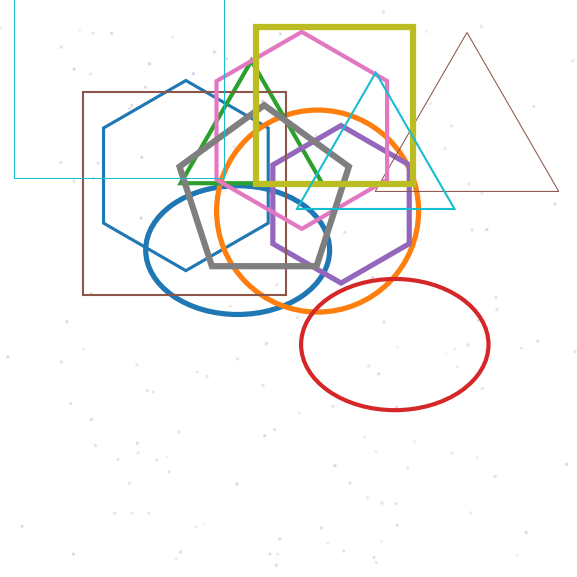[{"shape": "hexagon", "thickness": 1.5, "radius": 0.82, "center": [0.322, 0.695]}, {"shape": "oval", "thickness": 2.5, "radius": 0.8, "center": [0.412, 0.566]}, {"shape": "circle", "thickness": 2.5, "radius": 0.87, "center": [0.55, 0.634]}, {"shape": "triangle", "thickness": 2, "radius": 0.71, "center": [0.435, 0.753]}, {"shape": "oval", "thickness": 2, "radius": 0.81, "center": [0.684, 0.402]}, {"shape": "hexagon", "thickness": 2.5, "radius": 0.68, "center": [0.591, 0.645]}, {"shape": "square", "thickness": 1, "radius": 0.88, "center": [0.319, 0.665]}, {"shape": "triangle", "thickness": 0.5, "radius": 0.92, "center": [0.809, 0.759]}, {"shape": "hexagon", "thickness": 2, "radius": 0.85, "center": [0.523, 0.773]}, {"shape": "pentagon", "thickness": 3, "radius": 0.77, "center": [0.458, 0.663]}, {"shape": "square", "thickness": 3, "radius": 0.68, "center": [0.58, 0.816]}, {"shape": "square", "thickness": 0.5, "radius": 0.91, "center": [0.206, 0.871]}, {"shape": "triangle", "thickness": 1, "radius": 0.79, "center": [0.651, 0.716]}]